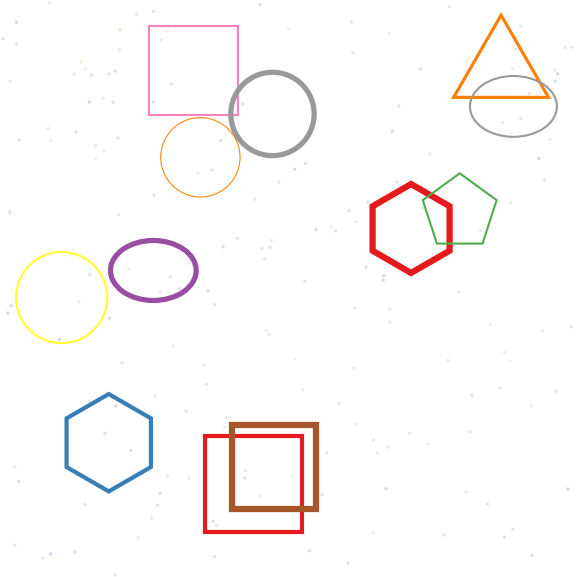[{"shape": "square", "thickness": 2, "radius": 0.42, "center": [0.439, 0.161]}, {"shape": "hexagon", "thickness": 3, "radius": 0.38, "center": [0.712, 0.603]}, {"shape": "hexagon", "thickness": 2, "radius": 0.42, "center": [0.188, 0.233]}, {"shape": "pentagon", "thickness": 1, "radius": 0.34, "center": [0.796, 0.632]}, {"shape": "oval", "thickness": 2.5, "radius": 0.37, "center": [0.266, 0.531]}, {"shape": "circle", "thickness": 0.5, "radius": 0.34, "center": [0.347, 0.727]}, {"shape": "triangle", "thickness": 1.5, "radius": 0.47, "center": [0.868, 0.878]}, {"shape": "circle", "thickness": 1, "radius": 0.39, "center": [0.107, 0.484]}, {"shape": "square", "thickness": 3, "radius": 0.36, "center": [0.475, 0.191]}, {"shape": "square", "thickness": 1, "radius": 0.39, "center": [0.335, 0.877]}, {"shape": "circle", "thickness": 2.5, "radius": 0.36, "center": [0.472, 0.802]}, {"shape": "oval", "thickness": 1, "radius": 0.38, "center": [0.889, 0.815]}]